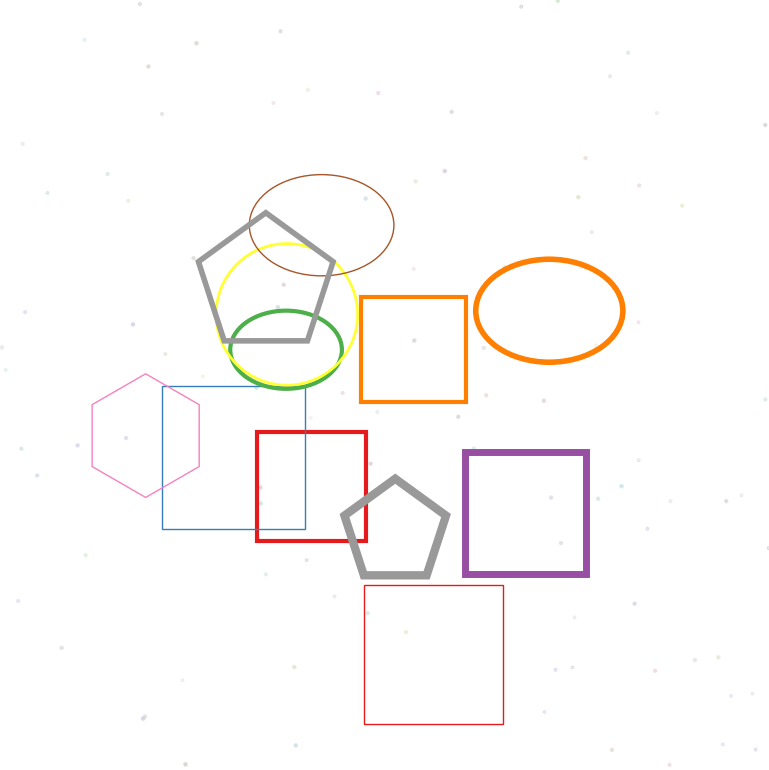[{"shape": "square", "thickness": 0.5, "radius": 0.45, "center": [0.563, 0.15]}, {"shape": "square", "thickness": 1.5, "radius": 0.35, "center": [0.404, 0.369]}, {"shape": "square", "thickness": 0.5, "radius": 0.46, "center": [0.304, 0.406]}, {"shape": "oval", "thickness": 1.5, "radius": 0.36, "center": [0.372, 0.546]}, {"shape": "square", "thickness": 2.5, "radius": 0.39, "center": [0.682, 0.334]}, {"shape": "oval", "thickness": 2, "radius": 0.48, "center": [0.713, 0.596]}, {"shape": "square", "thickness": 1.5, "radius": 0.34, "center": [0.537, 0.546]}, {"shape": "circle", "thickness": 1, "radius": 0.46, "center": [0.373, 0.592]}, {"shape": "oval", "thickness": 0.5, "radius": 0.47, "center": [0.418, 0.707]}, {"shape": "hexagon", "thickness": 0.5, "radius": 0.4, "center": [0.189, 0.434]}, {"shape": "pentagon", "thickness": 3, "radius": 0.35, "center": [0.513, 0.309]}, {"shape": "pentagon", "thickness": 2, "radius": 0.46, "center": [0.345, 0.632]}]